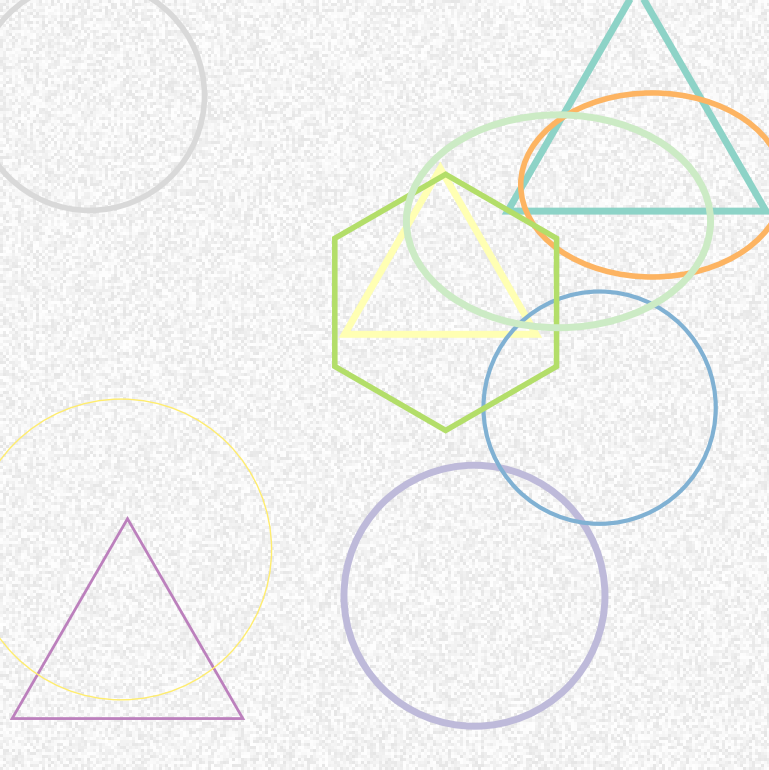[{"shape": "triangle", "thickness": 2.5, "radius": 0.97, "center": [0.827, 0.823]}, {"shape": "triangle", "thickness": 2.5, "radius": 0.72, "center": [0.572, 0.638]}, {"shape": "circle", "thickness": 2.5, "radius": 0.85, "center": [0.616, 0.226]}, {"shape": "circle", "thickness": 1.5, "radius": 0.75, "center": [0.779, 0.471]}, {"shape": "oval", "thickness": 2, "radius": 0.85, "center": [0.847, 0.76]}, {"shape": "hexagon", "thickness": 2, "radius": 0.83, "center": [0.579, 0.607]}, {"shape": "circle", "thickness": 2, "radius": 0.75, "center": [0.116, 0.876]}, {"shape": "triangle", "thickness": 1, "radius": 0.87, "center": [0.166, 0.153]}, {"shape": "oval", "thickness": 2.5, "radius": 0.99, "center": [0.725, 0.713]}, {"shape": "circle", "thickness": 0.5, "radius": 0.98, "center": [0.157, 0.286]}]